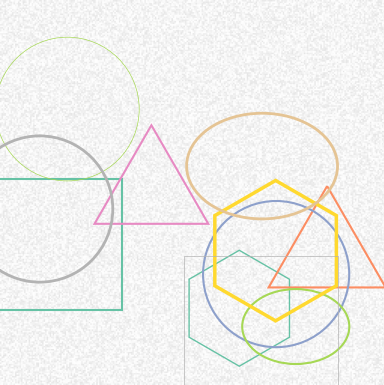[{"shape": "square", "thickness": 1.5, "radius": 0.85, "center": [0.146, 0.365]}, {"shape": "hexagon", "thickness": 1, "radius": 0.75, "center": [0.622, 0.199]}, {"shape": "triangle", "thickness": 1.5, "radius": 0.88, "center": [0.85, 0.341]}, {"shape": "circle", "thickness": 1.5, "radius": 0.95, "center": [0.717, 0.288]}, {"shape": "triangle", "thickness": 1.5, "radius": 0.85, "center": [0.393, 0.504]}, {"shape": "oval", "thickness": 1.5, "radius": 0.7, "center": [0.768, 0.152]}, {"shape": "circle", "thickness": 0.5, "radius": 0.93, "center": [0.175, 0.717]}, {"shape": "hexagon", "thickness": 2.5, "radius": 0.91, "center": [0.716, 0.349]}, {"shape": "oval", "thickness": 2, "radius": 0.98, "center": [0.681, 0.569]}, {"shape": "circle", "thickness": 2, "radius": 0.95, "center": [0.103, 0.457]}, {"shape": "square", "thickness": 0.5, "radius": 1.0, "center": [0.679, 0.135]}]